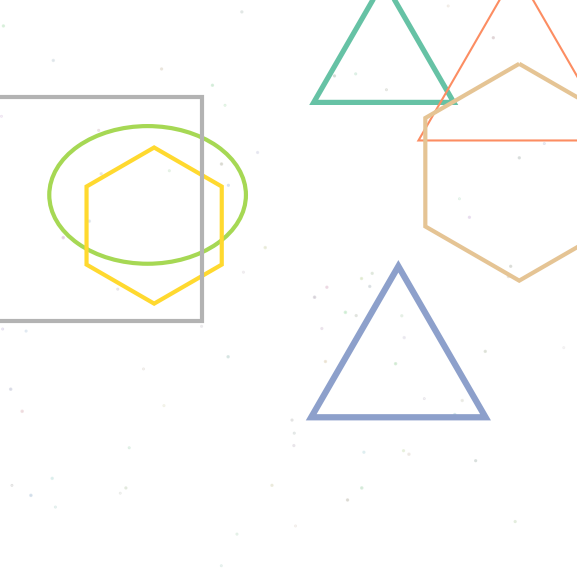[{"shape": "triangle", "thickness": 2.5, "radius": 0.7, "center": [0.664, 0.892]}, {"shape": "triangle", "thickness": 1, "radius": 0.98, "center": [0.894, 0.854]}, {"shape": "triangle", "thickness": 3, "radius": 0.87, "center": [0.69, 0.364]}, {"shape": "oval", "thickness": 2, "radius": 0.85, "center": [0.256, 0.662]}, {"shape": "hexagon", "thickness": 2, "radius": 0.68, "center": [0.267, 0.609]}, {"shape": "hexagon", "thickness": 2, "radius": 0.94, "center": [0.899, 0.701]}, {"shape": "square", "thickness": 2, "radius": 0.97, "center": [0.157, 0.637]}]